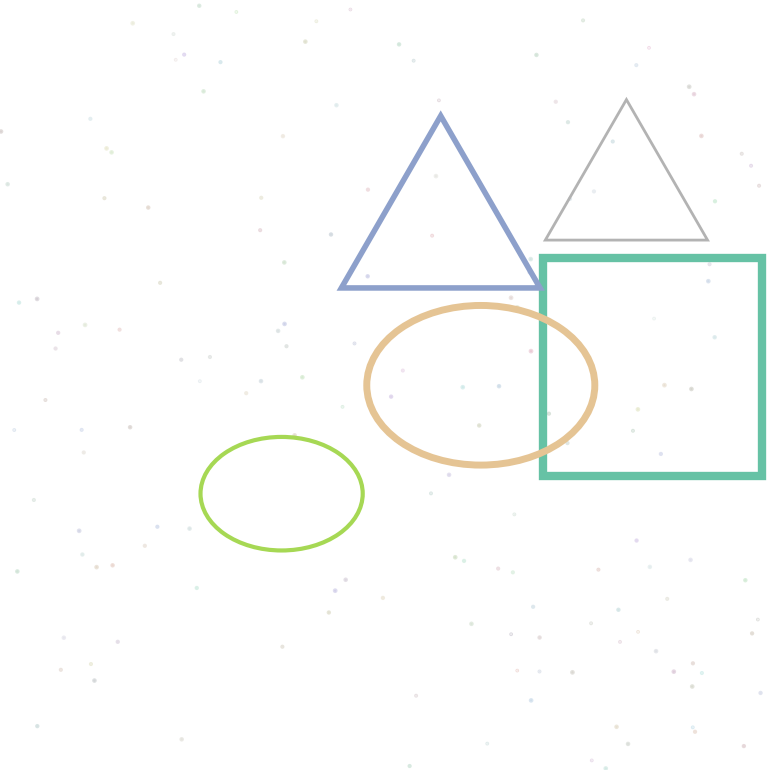[{"shape": "square", "thickness": 3, "radius": 0.71, "center": [0.848, 0.524]}, {"shape": "triangle", "thickness": 2, "radius": 0.74, "center": [0.572, 0.701]}, {"shape": "oval", "thickness": 1.5, "radius": 0.53, "center": [0.366, 0.359]}, {"shape": "oval", "thickness": 2.5, "radius": 0.74, "center": [0.624, 0.5]}, {"shape": "triangle", "thickness": 1, "radius": 0.61, "center": [0.814, 0.749]}]